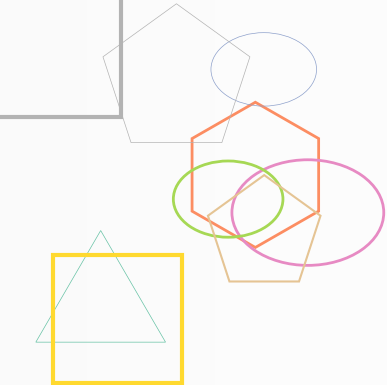[{"shape": "triangle", "thickness": 0.5, "radius": 0.97, "center": [0.26, 0.208]}, {"shape": "hexagon", "thickness": 2, "radius": 0.94, "center": [0.659, 0.546]}, {"shape": "oval", "thickness": 0.5, "radius": 0.68, "center": [0.681, 0.82]}, {"shape": "oval", "thickness": 2, "radius": 0.98, "center": [0.794, 0.448]}, {"shape": "oval", "thickness": 2, "radius": 0.71, "center": [0.589, 0.483]}, {"shape": "square", "thickness": 3, "radius": 0.83, "center": [0.303, 0.171]}, {"shape": "pentagon", "thickness": 1.5, "radius": 0.76, "center": [0.682, 0.392]}, {"shape": "pentagon", "thickness": 0.5, "radius": 1.0, "center": [0.455, 0.791]}, {"shape": "square", "thickness": 3, "radius": 0.93, "center": [0.126, 0.881]}]